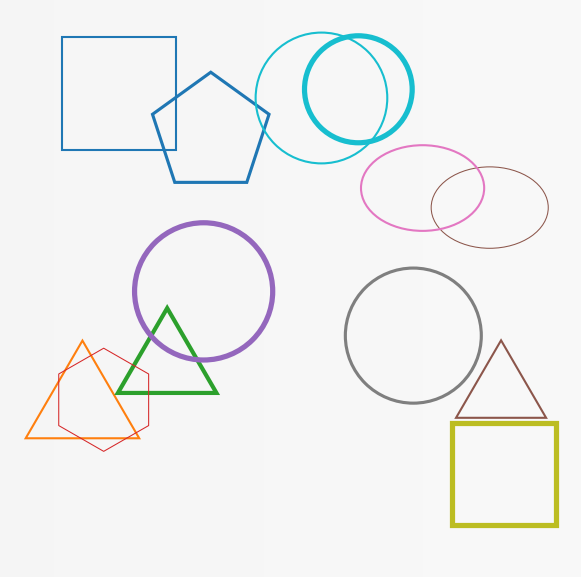[{"shape": "square", "thickness": 1, "radius": 0.49, "center": [0.205, 0.838]}, {"shape": "pentagon", "thickness": 1.5, "radius": 0.53, "center": [0.363, 0.769]}, {"shape": "triangle", "thickness": 1, "radius": 0.56, "center": [0.142, 0.297]}, {"shape": "triangle", "thickness": 2, "radius": 0.49, "center": [0.288, 0.368]}, {"shape": "hexagon", "thickness": 0.5, "radius": 0.45, "center": [0.178, 0.307]}, {"shape": "circle", "thickness": 2.5, "radius": 0.59, "center": [0.35, 0.495]}, {"shape": "oval", "thickness": 0.5, "radius": 0.5, "center": [0.843, 0.64]}, {"shape": "triangle", "thickness": 1, "radius": 0.45, "center": [0.862, 0.32]}, {"shape": "oval", "thickness": 1, "radius": 0.53, "center": [0.727, 0.674]}, {"shape": "circle", "thickness": 1.5, "radius": 0.58, "center": [0.711, 0.418]}, {"shape": "square", "thickness": 2.5, "radius": 0.45, "center": [0.867, 0.178]}, {"shape": "circle", "thickness": 1, "radius": 0.57, "center": [0.553, 0.829]}, {"shape": "circle", "thickness": 2.5, "radius": 0.46, "center": [0.617, 0.845]}]